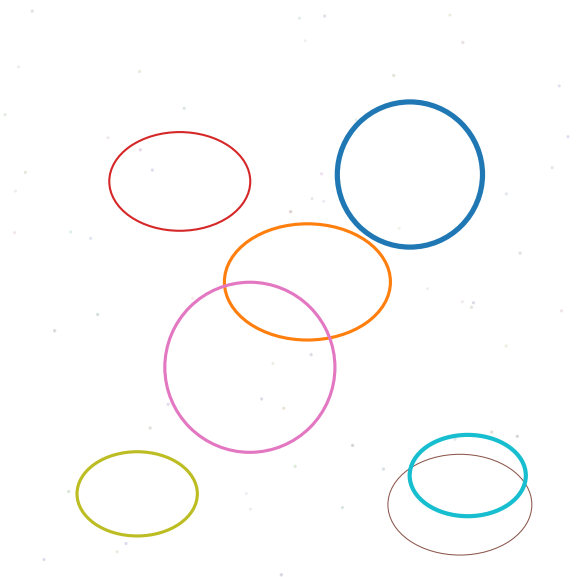[{"shape": "circle", "thickness": 2.5, "radius": 0.63, "center": [0.71, 0.697]}, {"shape": "oval", "thickness": 1.5, "radius": 0.72, "center": [0.532, 0.511]}, {"shape": "oval", "thickness": 1, "radius": 0.61, "center": [0.311, 0.685]}, {"shape": "oval", "thickness": 0.5, "radius": 0.62, "center": [0.796, 0.125]}, {"shape": "circle", "thickness": 1.5, "radius": 0.74, "center": [0.433, 0.363]}, {"shape": "oval", "thickness": 1.5, "radius": 0.52, "center": [0.238, 0.144]}, {"shape": "oval", "thickness": 2, "radius": 0.5, "center": [0.81, 0.176]}]